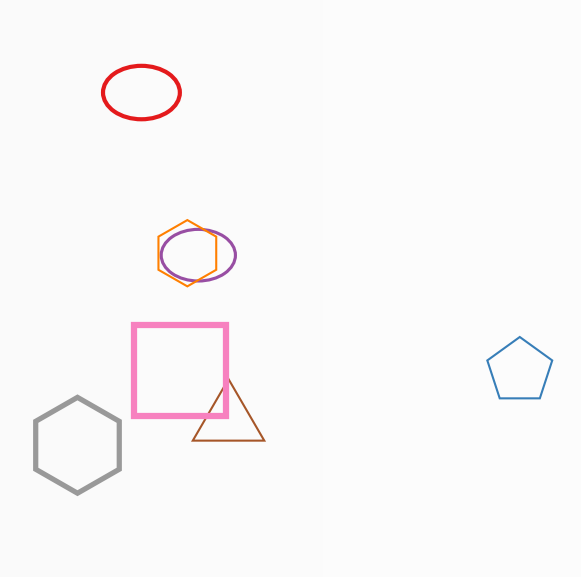[{"shape": "oval", "thickness": 2, "radius": 0.33, "center": [0.243, 0.839]}, {"shape": "pentagon", "thickness": 1, "radius": 0.29, "center": [0.894, 0.357]}, {"shape": "oval", "thickness": 1.5, "radius": 0.32, "center": [0.341, 0.557]}, {"shape": "hexagon", "thickness": 1, "radius": 0.29, "center": [0.322, 0.561]}, {"shape": "triangle", "thickness": 1, "radius": 0.36, "center": [0.393, 0.272]}, {"shape": "square", "thickness": 3, "radius": 0.39, "center": [0.31, 0.357]}, {"shape": "hexagon", "thickness": 2.5, "radius": 0.41, "center": [0.133, 0.228]}]